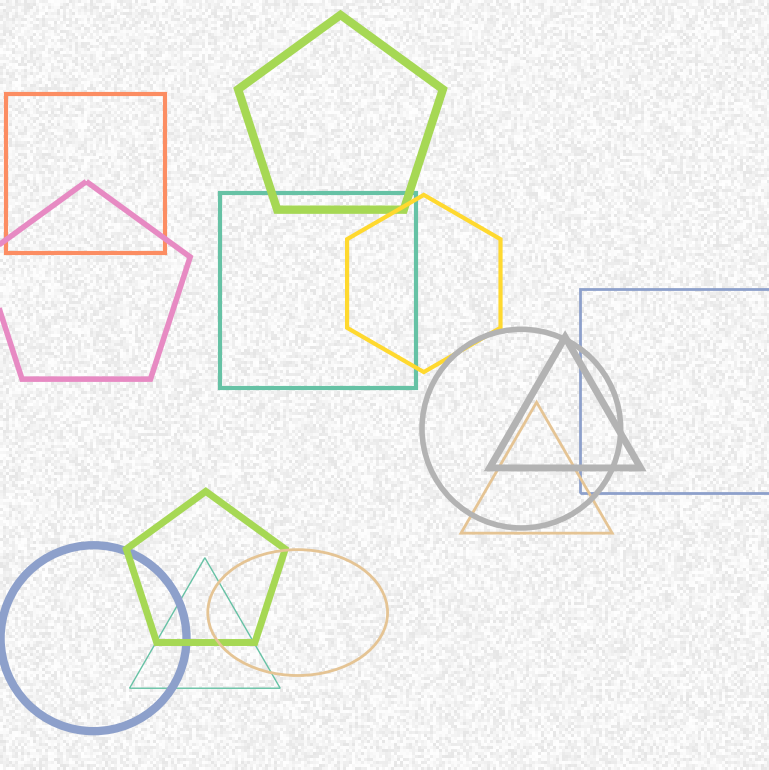[{"shape": "triangle", "thickness": 0.5, "radius": 0.56, "center": [0.266, 0.163]}, {"shape": "square", "thickness": 1.5, "radius": 0.63, "center": [0.413, 0.623]}, {"shape": "square", "thickness": 1.5, "radius": 0.52, "center": [0.111, 0.775]}, {"shape": "square", "thickness": 1, "radius": 0.66, "center": [0.886, 0.492]}, {"shape": "circle", "thickness": 3, "radius": 0.6, "center": [0.121, 0.171]}, {"shape": "pentagon", "thickness": 2, "radius": 0.71, "center": [0.112, 0.622]}, {"shape": "pentagon", "thickness": 3, "radius": 0.7, "center": [0.442, 0.841]}, {"shape": "pentagon", "thickness": 2.5, "radius": 0.54, "center": [0.267, 0.253]}, {"shape": "hexagon", "thickness": 1.5, "radius": 0.58, "center": [0.55, 0.632]}, {"shape": "oval", "thickness": 1, "radius": 0.58, "center": [0.387, 0.204]}, {"shape": "triangle", "thickness": 1, "radius": 0.57, "center": [0.697, 0.364]}, {"shape": "circle", "thickness": 2, "radius": 0.65, "center": [0.677, 0.443]}, {"shape": "triangle", "thickness": 2.5, "radius": 0.57, "center": [0.734, 0.449]}]